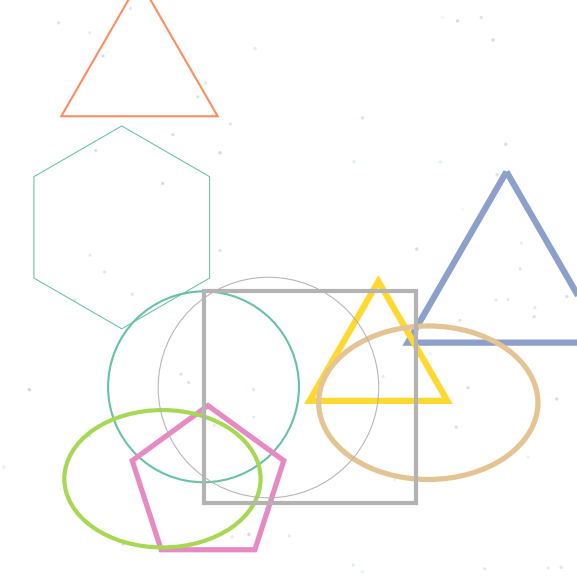[{"shape": "hexagon", "thickness": 0.5, "radius": 0.88, "center": [0.211, 0.605]}, {"shape": "circle", "thickness": 1, "radius": 0.83, "center": [0.352, 0.329]}, {"shape": "triangle", "thickness": 1, "radius": 0.78, "center": [0.242, 0.876]}, {"shape": "triangle", "thickness": 3, "radius": 0.99, "center": [0.877, 0.504]}, {"shape": "pentagon", "thickness": 2.5, "radius": 0.69, "center": [0.36, 0.159]}, {"shape": "oval", "thickness": 2, "radius": 0.85, "center": [0.281, 0.17]}, {"shape": "triangle", "thickness": 3, "radius": 0.69, "center": [0.655, 0.374]}, {"shape": "oval", "thickness": 2.5, "radius": 0.95, "center": [0.742, 0.302]}, {"shape": "circle", "thickness": 0.5, "radius": 0.95, "center": [0.465, 0.328]}, {"shape": "square", "thickness": 2, "radius": 0.92, "center": [0.537, 0.312]}]